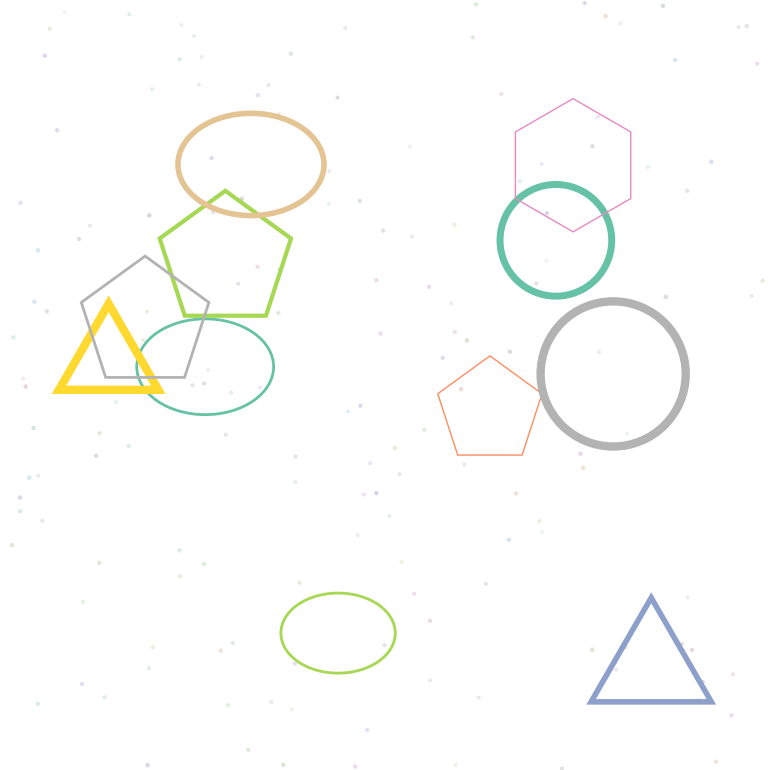[{"shape": "circle", "thickness": 2.5, "radius": 0.36, "center": [0.722, 0.688]}, {"shape": "oval", "thickness": 1, "radius": 0.44, "center": [0.266, 0.524]}, {"shape": "pentagon", "thickness": 0.5, "radius": 0.36, "center": [0.636, 0.467]}, {"shape": "triangle", "thickness": 2, "radius": 0.45, "center": [0.846, 0.134]}, {"shape": "hexagon", "thickness": 0.5, "radius": 0.43, "center": [0.744, 0.785]}, {"shape": "pentagon", "thickness": 1.5, "radius": 0.45, "center": [0.293, 0.663]}, {"shape": "oval", "thickness": 1, "radius": 0.37, "center": [0.439, 0.178]}, {"shape": "triangle", "thickness": 3, "radius": 0.37, "center": [0.141, 0.531]}, {"shape": "oval", "thickness": 2, "radius": 0.47, "center": [0.326, 0.786]}, {"shape": "pentagon", "thickness": 1, "radius": 0.44, "center": [0.188, 0.58]}, {"shape": "circle", "thickness": 3, "radius": 0.47, "center": [0.796, 0.514]}]